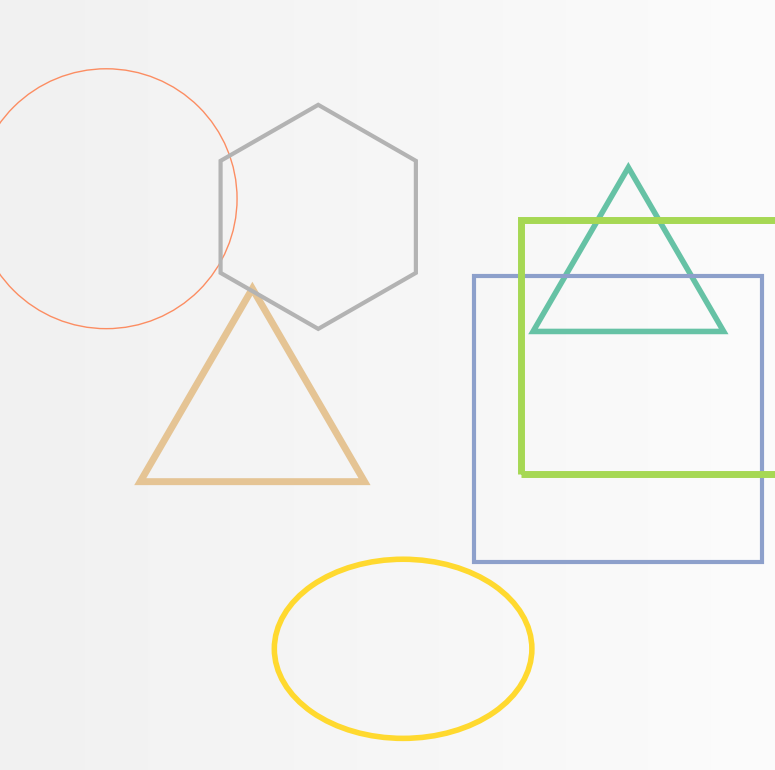[{"shape": "triangle", "thickness": 2, "radius": 0.71, "center": [0.811, 0.641]}, {"shape": "circle", "thickness": 0.5, "radius": 0.84, "center": [0.137, 0.742]}, {"shape": "square", "thickness": 1.5, "radius": 0.93, "center": [0.797, 0.456]}, {"shape": "square", "thickness": 2.5, "radius": 0.82, "center": [0.837, 0.549]}, {"shape": "oval", "thickness": 2, "radius": 0.83, "center": [0.52, 0.157]}, {"shape": "triangle", "thickness": 2.5, "radius": 0.84, "center": [0.326, 0.458]}, {"shape": "hexagon", "thickness": 1.5, "radius": 0.73, "center": [0.411, 0.718]}]